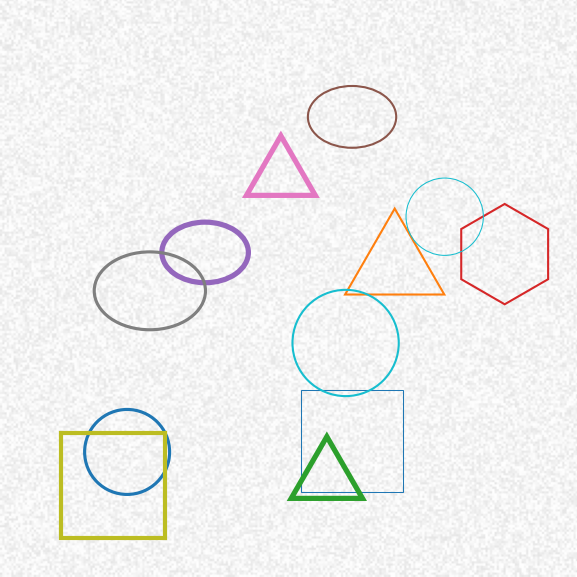[{"shape": "circle", "thickness": 1.5, "radius": 0.37, "center": [0.22, 0.217]}, {"shape": "square", "thickness": 0.5, "radius": 0.44, "center": [0.609, 0.236]}, {"shape": "triangle", "thickness": 1, "radius": 0.5, "center": [0.683, 0.539]}, {"shape": "triangle", "thickness": 2.5, "radius": 0.36, "center": [0.566, 0.172]}, {"shape": "hexagon", "thickness": 1, "radius": 0.43, "center": [0.874, 0.559]}, {"shape": "oval", "thickness": 2.5, "radius": 0.37, "center": [0.355, 0.562]}, {"shape": "oval", "thickness": 1, "radius": 0.38, "center": [0.61, 0.797]}, {"shape": "triangle", "thickness": 2.5, "radius": 0.34, "center": [0.486, 0.695]}, {"shape": "oval", "thickness": 1.5, "radius": 0.48, "center": [0.259, 0.496]}, {"shape": "square", "thickness": 2, "radius": 0.45, "center": [0.196, 0.159]}, {"shape": "circle", "thickness": 1, "radius": 0.46, "center": [0.598, 0.405]}, {"shape": "circle", "thickness": 0.5, "radius": 0.33, "center": [0.77, 0.624]}]